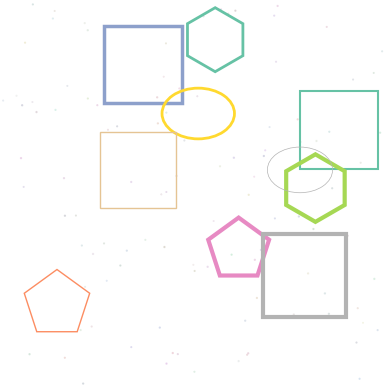[{"shape": "hexagon", "thickness": 2, "radius": 0.42, "center": [0.559, 0.897]}, {"shape": "square", "thickness": 1.5, "radius": 0.51, "center": [0.882, 0.663]}, {"shape": "pentagon", "thickness": 1, "radius": 0.45, "center": [0.148, 0.211]}, {"shape": "square", "thickness": 2.5, "radius": 0.5, "center": [0.371, 0.833]}, {"shape": "pentagon", "thickness": 3, "radius": 0.42, "center": [0.62, 0.352]}, {"shape": "hexagon", "thickness": 3, "radius": 0.44, "center": [0.819, 0.511]}, {"shape": "oval", "thickness": 2, "radius": 0.47, "center": [0.515, 0.705]}, {"shape": "square", "thickness": 1, "radius": 0.5, "center": [0.359, 0.559]}, {"shape": "oval", "thickness": 0.5, "radius": 0.42, "center": [0.779, 0.559]}, {"shape": "square", "thickness": 3, "radius": 0.54, "center": [0.79, 0.284]}]